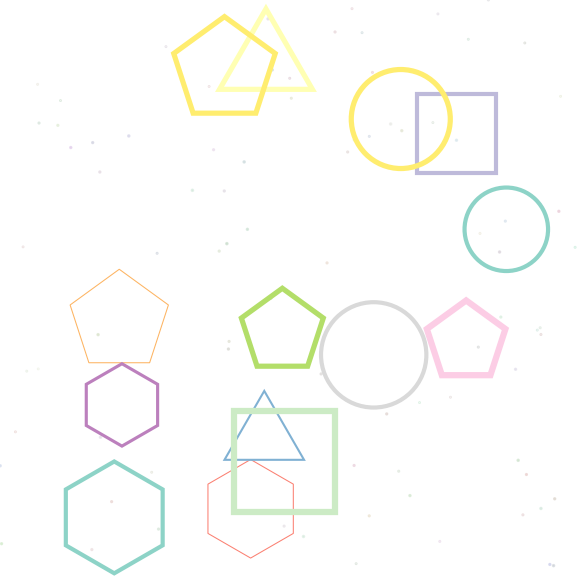[{"shape": "hexagon", "thickness": 2, "radius": 0.48, "center": [0.198, 0.103]}, {"shape": "circle", "thickness": 2, "radius": 0.36, "center": [0.877, 0.602]}, {"shape": "triangle", "thickness": 2.5, "radius": 0.46, "center": [0.461, 0.891]}, {"shape": "square", "thickness": 2, "radius": 0.34, "center": [0.79, 0.768]}, {"shape": "hexagon", "thickness": 0.5, "radius": 0.43, "center": [0.434, 0.118]}, {"shape": "triangle", "thickness": 1, "radius": 0.4, "center": [0.458, 0.243]}, {"shape": "pentagon", "thickness": 0.5, "radius": 0.45, "center": [0.207, 0.443]}, {"shape": "pentagon", "thickness": 2.5, "radius": 0.37, "center": [0.489, 0.425]}, {"shape": "pentagon", "thickness": 3, "radius": 0.36, "center": [0.807, 0.407]}, {"shape": "circle", "thickness": 2, "radius": 0.46, "center": [0.647, 0.385]}, {"shape": "hexagon", "thickness": 1.5, "radius": 0.36, "center": [0.211, 0.298]}, {"shape": "square", "thickness": 3, "radius": 0.44, "center": [0.492, 0.2]}, {"shape": "circle", "thickness": 2.5, "radius": 0.43, "center": [0.694, 0.793]}, {"shape": "pentagon", "thickness": 2.5, "radius": 0.46, "center": [0.389, 0.878]}]